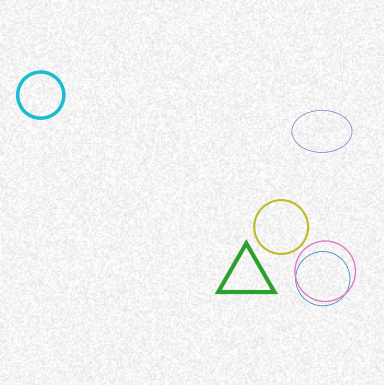[{"shape": "circle", "thickness": 0.5, "radius": 0.35, "center": [0.838, 0.276]}, {"shape": "triangle", "thickness": 3, "radius": 0.42, "center": [0.64, 0.284]}, {"shape": "oval", "thickness": 0.5, "radius": 0.39, "center": [0.836, 0.659]}, {"shape": "circle", "thickness": 1, "radius": 0.39, "center": [0.845, 0.295]}, {"shape": "circle", "thickness": 1.5, "radius": 0.35, "center": [0.73, 0.41]}, {"shape": "circle", "thickness": 2.5, "radius": 0.3, "center": [0.106, 0.753]}]